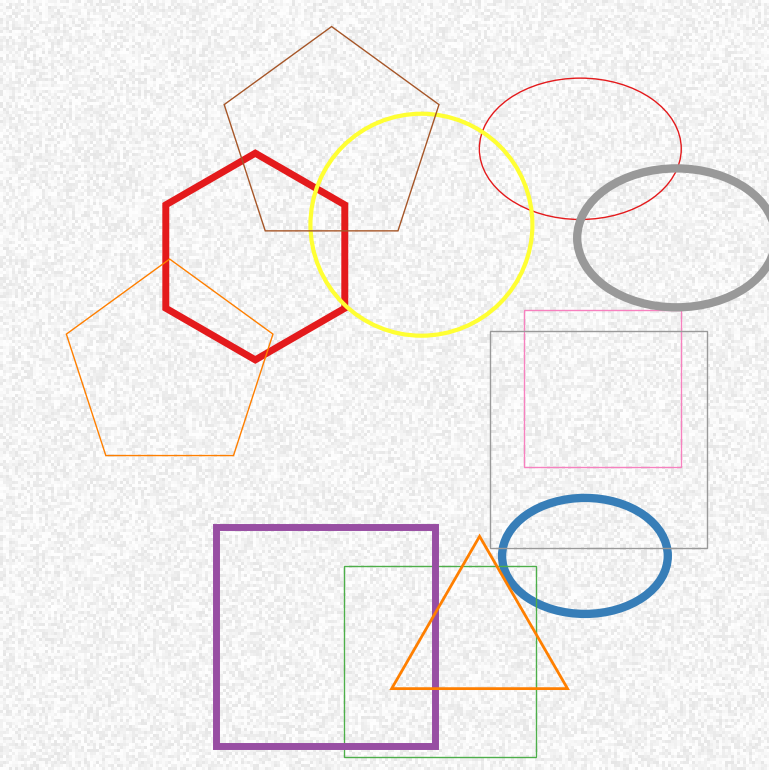[{"shape": "hexagon", "thickness": 2.5, "radius": 0.67, "center": [0.332, 0.667]}, {"shape": "oval", "thickness": 0.5, "radius": 0.66, "center": [0.754, 0.807]}, {"shape": "oval", "thickness": 3, "radius": 0.54, "center": [0.76, 0.278]}, {"shape": "square", "thickness": 0.5, "radius": 0.62, "center": [0.572, 0.141]}, {"shape": "square", "thickness": 2.5, "radius": 0.71, "center": [0.423, 0.173]}, {"shape": "triangle", "thickness": 1, "radius": 0.66, "center": [0.623, 0.172]}, {"shape": "pentagon", "thickness": 0.5, "radius": 0.71, "center": [0.22, 0.522]}, {"shape": "circle", "thickness": 1.5, "radius": 0.72, "center": [0.547, 0.708]}, {"shape": "pentagon", "thickness": 0.5, "radius": 0.73, "center": [0.431, 0.819]}, {"shape": "square", "thickness": 0.5, "radius": 0.51, "center": [0.783, 0.496]}, {"shape": "oval", "thickness": 3, "radius": 0.64, "center": [0.878, 0.691]}, {"shape": "square", "thickness": 0.5, "radius": 0.7, "center": [0.778, 0.429]}]